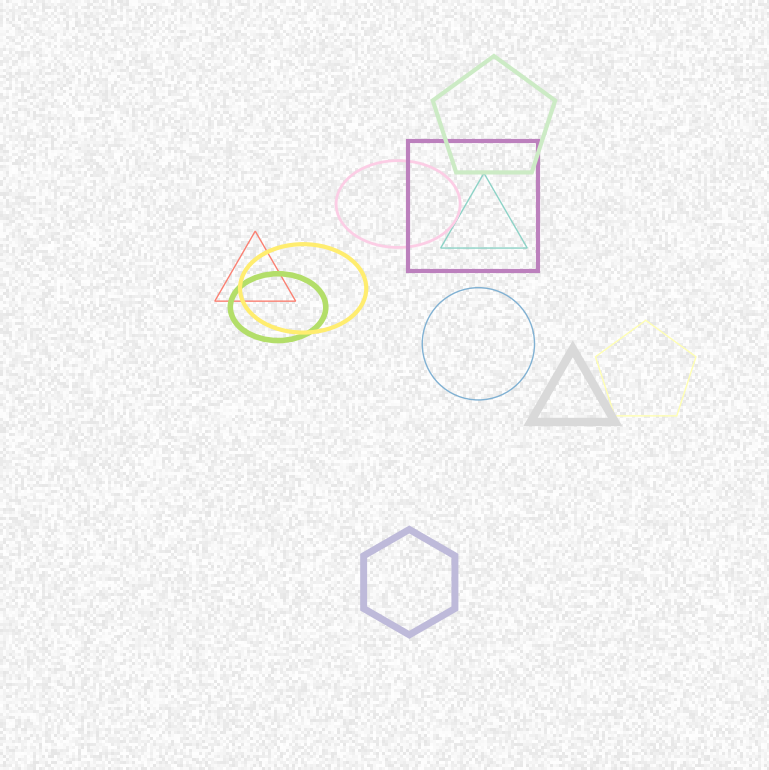[{"shape": "triangle", "thickness": 0.5, "radius": 0.32, "center": [0.629, 0.71]}, {"shape": "pentagon", "thickness": 0.5, "radius": 0.34, "center": [0.839, 0.515]}, {"shape": "hexagon", "thickness": 2.5, "radius": 0.34, "center": [0.532, 0.244]}, {"shape": "triangle", "thickness": 0.5, "radius": 0.3, "center": [0.331, 0.639]}, {"shape": "circle", "thickness": 0.5, "radius": 0.36, "center": [0.621, 0.554]}, {"shape": "oval", "thickness": 2, "radius": 0.31, "center": [0.361, 0.601]}, {"shape": "oval", "thickness": 1, "radius": 0.4, "center": [0.517, 0.735]}, {"shape": "triangle", "thickness": 3, "radius": 0.32, "center": [0.744, 0.484]}, {"shape": "square", "thickness": 1.5, "radius": 0.42, "center": [0.614, 0.732]}, {"shape": "pentagon", "thickness": 1.5, "radius": 0.42, "center": [0.641, 0.844]}, {"shape": "oval", "thickness": 1.5, "radius": 0.41, "center": [0.394, 0.625]}]